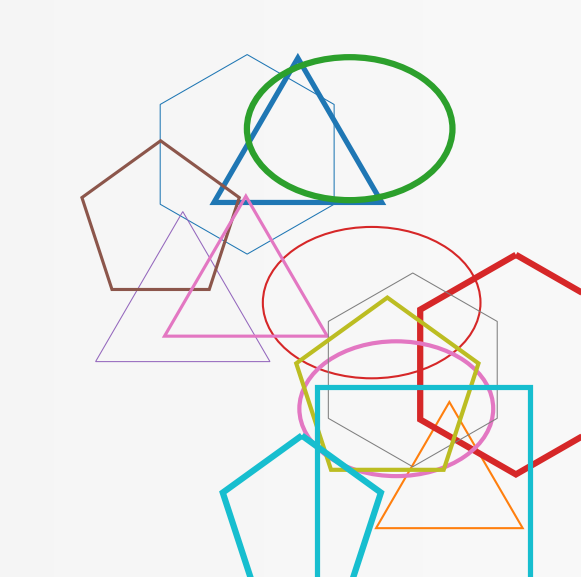[{"shape": "hexagon", "thickness": 0.5, "radius": 0.86, "center": [0.425, 0.732]}, {"shape": "triangle", "thickness": 2.5, "radius": 0.83, "center": [0.512, 0.732]}, {"shape": "triangle", "thickness": 1, "radius": 0.73, "center": [0.773, 0.157]}, {"shape": "oval", "thickness": 3, "radius": 0.88, "center": [0.602, 0.776]}, {"shape": "oval", "thickness": 1, "radius": 0.94, "center": [0.639, 0.475]}, {"shape": "hexagon", "thickness": 3, "radius": 0.95, "center": [0.888, 0.368]}, {"shape": "triangle", "thickness": 0.5, "radius": 0.87, "center": [0.314, 0.46]}, {"shape": "pentagon", "thickness": 1.5, "radius": 0.71, "center": [0.276, 0.613]}, {"shape": "triangle", "thickness": 1.5, "radius": 0.81, "center": [0.423, 0.498]}, {"shape": "oval", "thickness": 2, "radius": 0.83, "center": [0.682, 0.291]}, {"shape": "hexagon", "thickness": 0.5, "radius": 0.84, "center": [0.71, 0.359]}, {"shape": "pentagon", "thickness": 2, "radius": 0.82, "center": [0.666, 0.319]}, {"shape": "pentagon", "thickness": 3, "radius": 0.72, "center": [0.519, 0.102]}, {"shape": "square", "thickness": 2.5, "radius": 0.92, "center": [0.729, 0.145]}]